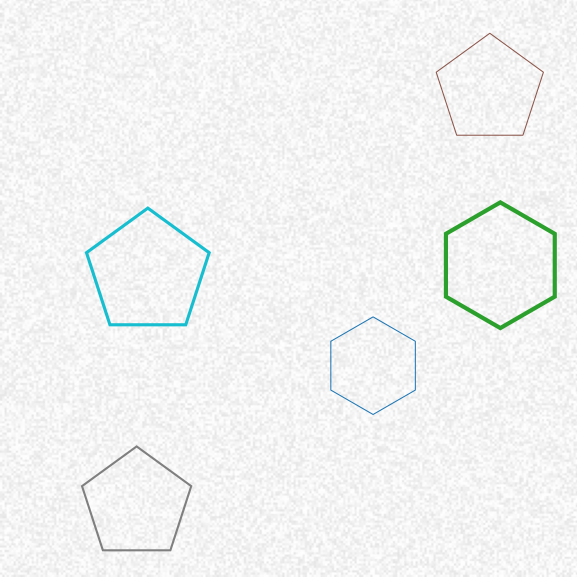[{"shape": "hexagon", "thickness": 0.5, "radius": 0.42, "center": [0.646, 0.366]}, {"shape": "hexagon", "thickness": 2, "radius": 0.54, "center": [0.866, 0.54]}, {"shape": "pentagon", "thickness": 0.5, "radius": 0.49, "center": [0.848, 0.844]}, {"shape": "pentagon", "thickness": 1, "radius": 0.5, "center": [0.237, 0.127]}, {"shape": "pentagon", "thickness": 1.5, "radius": 0.56, "center": [0.256, 0.527]}]